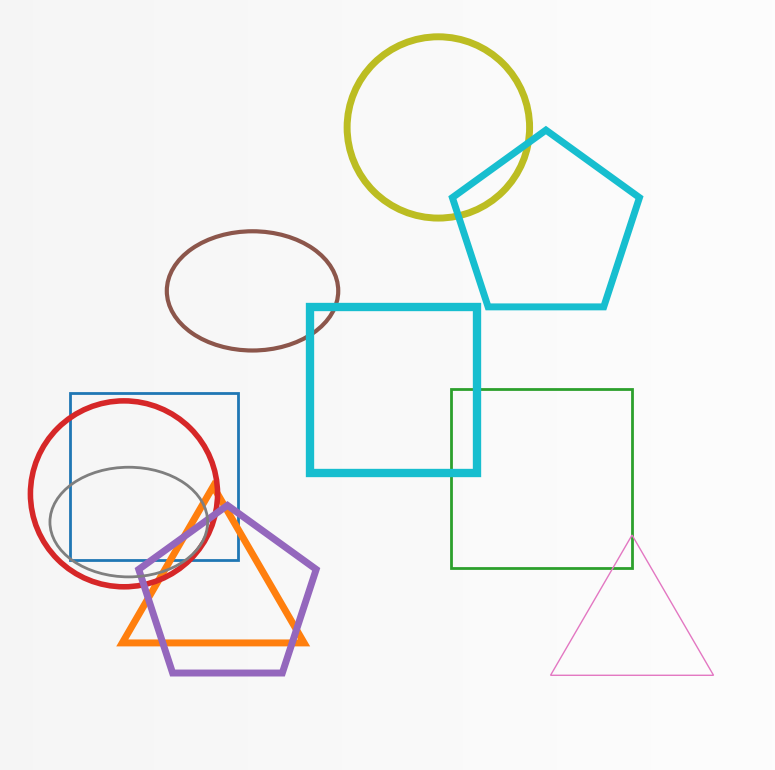[{"shape": "square", "thickness": 1, "radius": 0.54, "center": [0.198, 0.382]}, {"shape": "triangle", "thickness": 2.5, "radius": 0.68, "center": [0.275, 0.233]}, {"shape": "square", "thickness": 1, "radius": 0.58, "center": [0.699, 0.379]}, {"shape": "circle", "thickness": 2, "radius": 0.6, "center": [0.16, 0.359]}, {"shape": "pentagon", "thickness": 2.5, "radius": 0.6, "center": [0.294, 0.223]}, {"shape": "oval", "thickness": 1.5, "radius": 0.55, "center": [0.326, 0.622]}, {"shape": "triangle", "thickness": 0.5, "radius": 0.61, "center": [0.816, 0.184]}, {"shape": "oval", "thickness": 1, "radius": 0.51, "center": [0.166, 0.322]}, {"shape": "circle", "thickness": 2.5, "radius": 0.59, "center": [0.566, 0.835]}, {"shape": "square", "thickness": 3, "radius": 0.54, "center": [0.507, 0.494]}, {"shape": "pentagon", "thickness": 2.5, "radius": 0.63, "center": [0.704, 0.704]}]